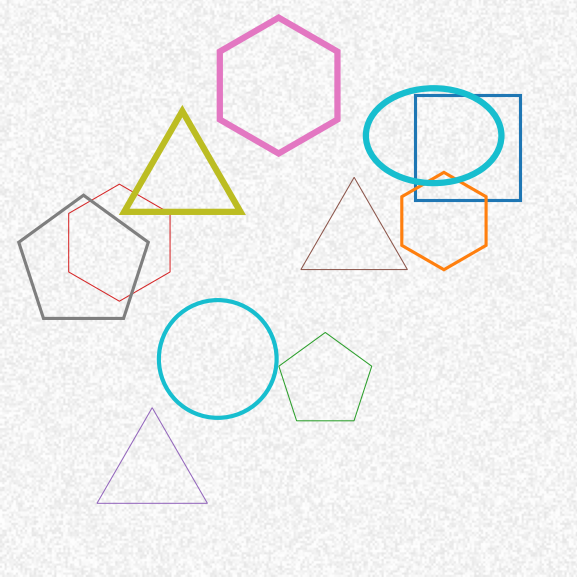[{"shape": "square", "thickness": 1.5, "radius": 0.46, "center": [0.809, 0.744]}, {"shape": "hexagon", "thickness": 1.5, "radius": 0.42, "center": [0.769, 0.616]}, {"shape": "pentagon", "thickness": 0.5, "radius": 0.42, "center": [0.563, 0.339]}, {"shape": "hexagon", "thickness": 0.5, "radius": 0.51, "center": [0.207, 0.579]}, {"shape": "triangle", "thickness": 0.5, "radius": 0.55, "center": [0.264, 0.183]}, {"shape": "triangle", "thickness": 0.5, "radius": 0.53, "center": [0.613, 0.586]}, {"shape": "hexagon", "thickness": 3, "radius": 0.59, "center": [0.482, 0.851]}, {"shape": "pentagon", "thickness": 1.5, "radius": 0.59, "center": [0.145, 0.543]}, {"shape": "triangle", "thickness": 3, "radius": 0.58, "center": [0.316, 0.69]}, {"shape": "circle", "thickness": 2, "radius": 0.51, "center": [0.377, 0.378]}, {"shape": "oval", "thickness": 3, "radius": 0.59, "center": [0.751, 0.764]}]